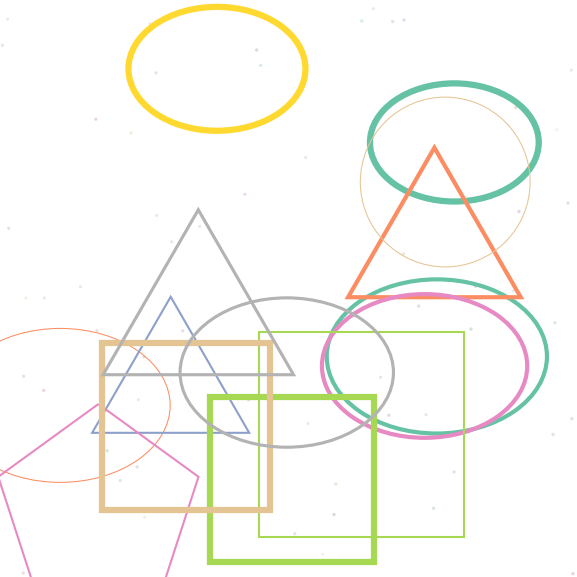[{"shape": "oval", "thickness": 3, "radius": 0.73, "center": [0.787, 0.752]}, {"shape": "oval", "thickness": 2, "radius": 0.95, "center": [0.756, 0.382]}, {"shape": "triangle", "thickness": 2, "radius": 0.86, "center": [0.752, 0.571]}, {"shape": "oval", "thickness": 0.5, "radius": 0.95, "center": [0.104, 0.297]}, {"shape": "triangle", "thickness": 1, "radius": 0.79, "center": [0.296, 0.328]}, {"shape": "pentagon", "thickness": 1, "radius": 0.91, "center": [0.17, 0.117]}, {"shape": "oval", "thickness": 2, "radius": 0.89, "center": [0.735, 0.365]}, {"shape": "square", "thickness": 1, "radius": 0.89, "center": [0.626, 0.247]}, {"shape": "square", "thickness": 3, "radius": 0.71, "center": [0.506, 0.169]}, {"shape": "oval", "thickness": 3, "radius": 0.77, "center": [0.376, 0.88]}, {"shape": "square", "thickness": 3, "radius": 0.73, "center": [0.322, 0.261]}, {"shape": "circle", "thickness": 0.5, "radius": 0.74, "center": [0.771, 0.684]}, {"shape": "triangle", "thickness": 1.5, "radius": 0.95, "center": [0.343, 0.445]}, {"shape": "oval", "thickness": 1.5, "radius": 0.92, "center": [0.497, 0.354]}]